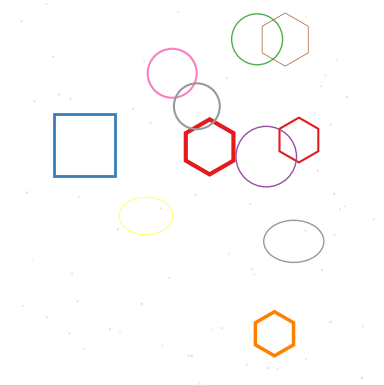[{"shape": "hexagon", "thickness": 3, "radius": 0.36, "center": [0.544, 0.618]}, {"shape": "hexagon", "thickness": 1.5, "radius": 0.29, "center": [0.776, 0.636]}, {"shape": "square", "thickness": 2, "radius": 0.4, "center": [0.22, 0.623]}, {"shape": "circle", "thickness": 1, "radius": 0.33, "center": [0.668, 0.898]}, {"shape": "circle", "thickness": 1, "radius": 0.39, "center": [0.692, 0.593]}, {"shape": "hexagon", "thickness": 2.5, "radius": 0.29, "center": [0.713, 0.133]}, {"shape": "oval", "thickness": 0.5, "radius": 0.35, "center": [0.379, 0.439]}, {"shape": "hexagon", "thickness": 0.5, "radius": 0.35, "center": [0.741, 0.897]}, {"shape": "circle", "thickness": 1.5, "radius": 0.32, "center": [0.447, 0.81]}, {"shape": "oval", "thickness": 1, "radius": 0.39, "center": [0.763, 0.373]}, {"shape": "circle", "thickness": 1.5, "radius": 0.3, "center": [0.511, 0.724]}]